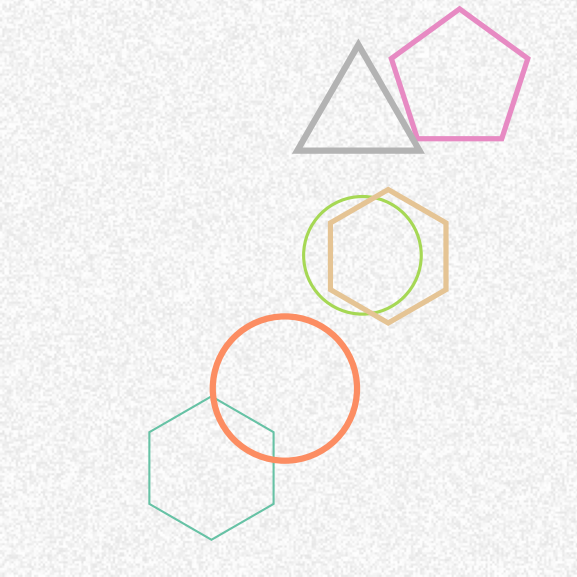[{"shape": "hexagon", "thickness": 1, "radius": 0.62, "center": [0.366, 0.189]}, {"shape": "circle", "thickness": 3, "radius": 0.62, "center": [0.493, 0.326]}, {"shape": "pentagon", "thickness": 2.5, "radius": 0.62, "center": [0.796, 0.859]}, {"shape": "circle", "thickness": 1.5, "radius": 0.51, "center": [0.628, 0.557]}, {"shape": "hexagon", "thickness": 2.5, "radius": 0.58, "center": [0.672, 0.555]}, {"shape": "triangle", "thickness": 3, "radius": 0.61, "center": [0.621, 0.799]}]